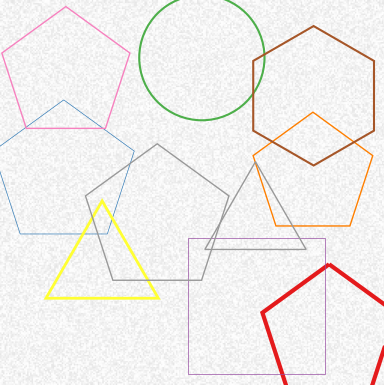[{"shape": "pentagon", "thickness": 3, "radius": 0.91, "center": [0.855, 0.132]}, {"shape": "pentagon", "thickness": 0.5, "radius": 0.96, "center": [0.166, 0.548]}, {"shape": "circle", "thickness": 1.5, "radius": 0.81, "center": [0.524, 0.85]}, {"shape": "square", "thickness": 0.5, "radius": 0.89, "center": [0.666, 0.206]}, {"shape": "pentagon", "thickness": 1, "radius": 0.82, "center": [0.813, 0.545]}, {"shape": "triangle", "thickness": 2, "radius": 0.84, "center": [0.265, 0.31]}, {"shape": "hexagon", "thickness": 1.5, "radius": 0.91, "center": [0.815, 0.751]}, {"shape": "pentagon", "thickness": 1, "radius": 0.87, "center": [0.171, 0.808]}, {"shape": "triangle", "thickness": 1, "radius": 0.76, "center": [0.664, 0.428]}, {"shape": "pentagon", "thickness": 1, "radius": 0.98, "center": [0.408, 0.431]}]